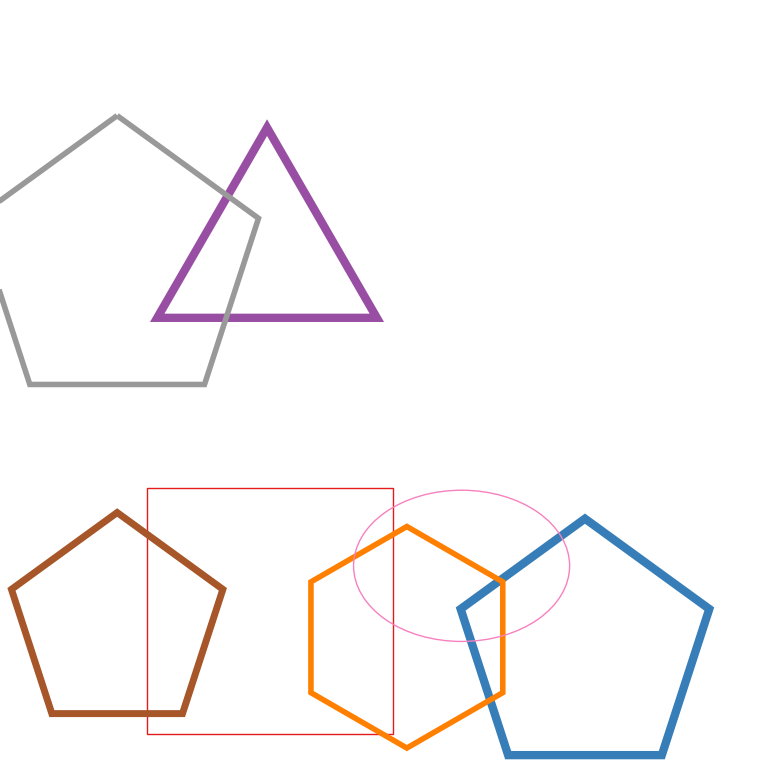[{"shape": "square", "thickness": 0.5, "radius": 0.8, "center": [0.351, 0.206]}, {"shape": "pentagon", "thickness": 3, "radius": 0.85, "center": [0.76, 0.157]}, {"shape": "triangle", "thickness": 3, "radius": 0.82, "center": [0.347, 0.67]}, {"shape": "hexagon", "thickness": 2, "radius": 0.72, "center": [0.528, 0.172]}, {"shape": "pentagon", "thickness": 2.5, "radius": 0.72, "center": [0.152, 0.19]}, {"shape": "oval", "thickness": 0.5, "radius": 0.7, "center": [0.599, 0.265]}, {"shape": "pentagon", "thickness": 2, "radius": 0.97, "center": [0.152, 0.657]}]